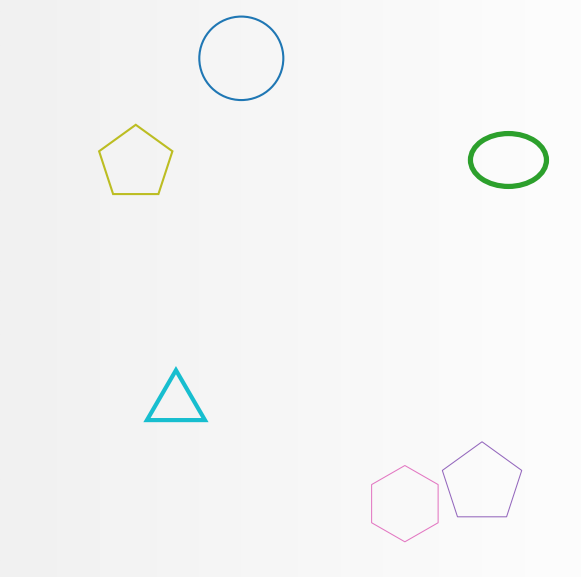[{"shape": "circle", "thickness": 1, "radius": 0.36, "center": [0.415, 0.898]}, {"shape": "oval", "thickness": 2.5, "radius": 0.33, "center": [0.875, 0.722]}, {"shape": "pentagon", "thickness": 0.5, "radius": 0.36, "center": [0.829, 0.162]}, {"shape": "hexagon", "thickness": 0.5, "radius": 0.33, "center": [0.697, 0.127]}, {"shape": "pentagon", "thickness": 1, "radius": 0.33, "center": [0.234, 0.717]}, {"shape": "triangle", "thickness": 2, "radius": 0.29, "center": [0.303, 0.301]}]